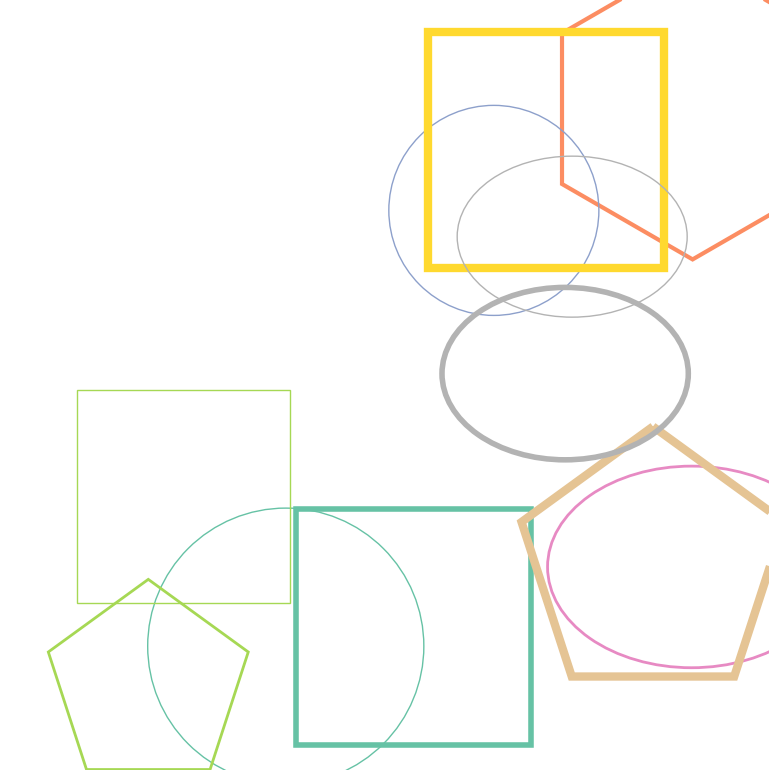[{"shape": "square", "thickness": 2, "radius": 0.76, "center": [0.538, 0.186]}, {"shape": "circle", "thickness": 0.5, "radius": 0.9, "center": [0.371, 0.161]}, {"shape": "hexagon", "thickness": 1.5, "radius": 0.98, "center": [0.899, 0.859]}, {"shape": "circle", "thickness": 0.5, "radius": 0.68, "center": [0.641, 0.727]}, {"shape": "oval", "thickness": 1, "radius": 0.94, "center": [0.898, 0.264]}, {"shape": "pentagon", "thickness": 1, "radius": 0.68, "center": [0.193, 0.111]}, {"shape": "square", "thickness": 0.5, "radius": 0.69, "center": [0.238, 0.356]}, {"shape": "square", "thickness": 3, "radius": 0.77, "center": [0.709, 0.805]}, {"shape": "pentagon", "thickness": 3, "radius": 0.9, "center": [0.848, 0.267]}, {"shape": "oval", "thickness": 0.5, "radius": 0.75, "center": [0.743, 0.693]}, {"shape": "oval", "thickness": 2, "radius": 0.8, "center": [0.734, 0.515]}]